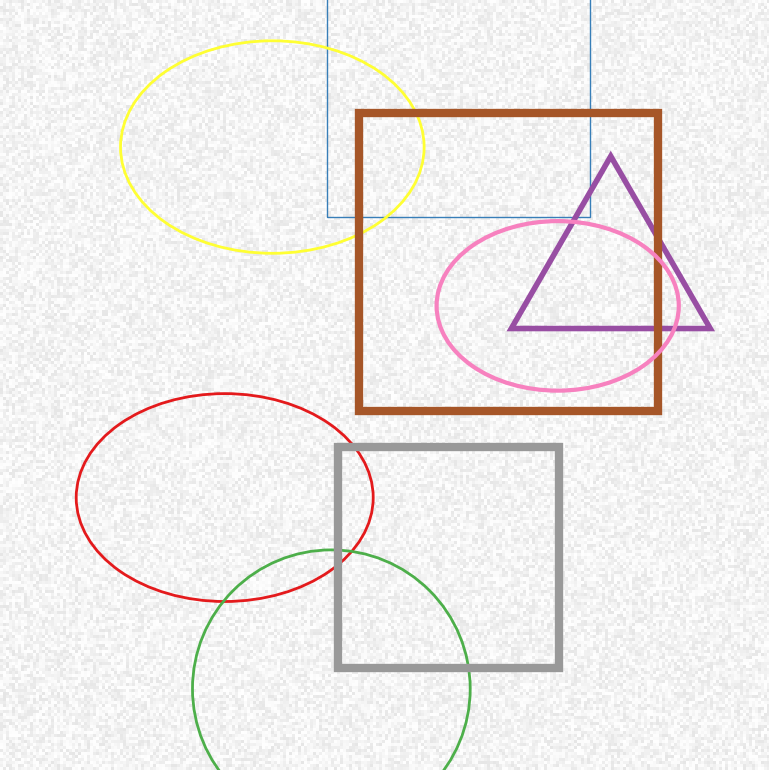[{"shape": "oval", "thickness": 1, "radius": 0.96, "center": [0.292, 0.354]}, {"shape": "square", "thickness": 0.5, "radius": 0.85, "center": [0.596, 0.889]}, {"shape": "circle", "thickness": 1, "radius": 0.9, "center": [0.43, 0.106]}, {"shape": "triangle", "thickness": 2, "radius": 0.75, "center": [0.793, 0.648]}, {"shape": "oval", "thickness": 1, "radius": 0.99, "center": [0.354, 0.809]}, {"shape": "square", "thickness": 3, "radius": 0.97, "center": [0.66, 0.66]}, {"shape": "oval", "thickness": 1.5, "radius": 0.79, "center": [0.724, 0.603]}, {"shape": "square", "thickness": 3, "radius": 0.72, "center": [0.583, 0.276]}]